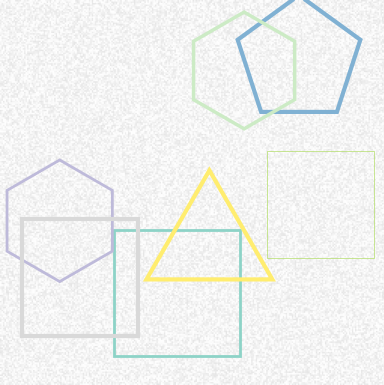[{"shape": "square", "thickness": 2, "radius": 0.82, "center": [0.46, 0.239]}, {"shape": "hexagon", "thickness": 2, "radius": 0.79, "center": [0.155, 0.426]}, {"shape": "pentagon", "thickness": 3, "radius": 0.84, "center": [0.777, 0.845]}, {"shape": "square", "thickness": 0.5, "radius": 0.7, "center": [0.833, 0.469]}, {"shape": "square", "thickness": 3, "radius": 0.76, "center": [0.208, 0.28]}, {"shape": "hexagon", "thickness": 2.5, "radius": 0.76, "center": [0.634, 0.817]}, {"shape": "triangle", "thickness": 3, "radius": 0.94, "center": [0.544, 0.369]}]